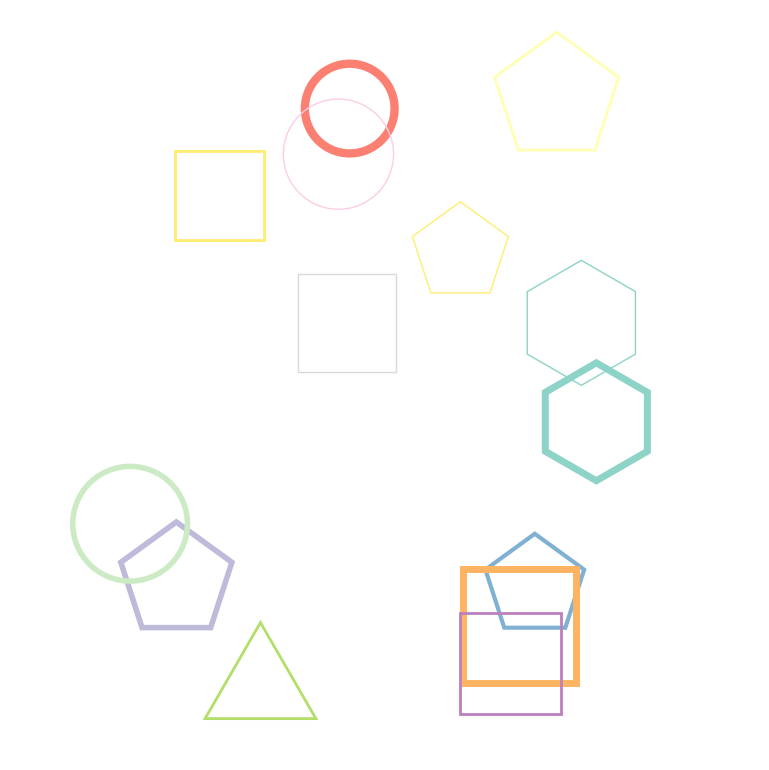[{"shape": "hexagon", "thickness": 2.5, "radius": 0.38, "center": [0.774, 0.452]}, {"shape": "hexagon", "thickness": 0.5, "radius": 0.41, "center": [0.755, 0.581]}, {"shape": "pentagon", "thickness": 1, "radius": 0.42, "center": [0.723, 0.874]}, {"shape": "pentagon", "thickness": 2, "radius": 0.38, "center": [0.229, 0.246]}, {"shape": "circle", "thickness": 3, "radius": 0.29, "center": [0.454, 0.859]}, {"shape": "pentagon", "thickness": 1.5, "radius": 0.34, "center": [0.695, 0.239]}, {"shape": "square", "thickness": 2.5, "radius": 0.37, "center": [0.674, 0.187]}, {"shape": "triangle", "thickness": 1, "radius": 0.42, "center": [0.338, 0.108]}, {"shape": "circle", "thickness": 0.5, "radius": 0.36, "center": [0.44, 0.8]}, {"shape": "square", "thickness": 0.5, "radius": 0.32, "center": [0.451, 0.58]}, {"shape": "square", "thickness": 1, "radius": 0.33, "center": [0.663, 0.138]}, {"shape": "circle", "thickness": 2, "radius": 0.37, "center": [0.169, 0.32]}, {"shape": "pentagon", "thickness": 0.5, "radius": 0.33, "center": [0.598, 0.673]}, {"shape": "square", "thickness": 1, "radius": 0.29, "center": [0.284, 0.746]}]